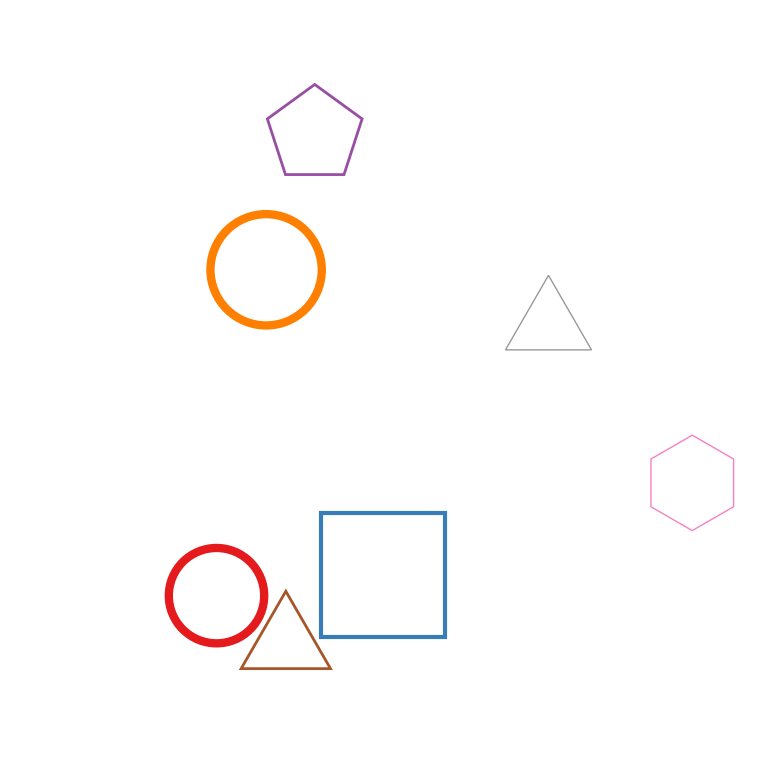[{"shape": "circle", "thickness": 3, "radius": 0.31, "center": [0.281, 0.226]}, {"shape": "square", "thickness": 1.5, "radius": 0.4, "center": [0.498, 0.254]}, {"shape": "pentagon", "thickness": 1, "radius": 0.32, "center": [0.409, 0.826]}, {"shape": "circle", "thickness": 3, "radius": 0.36, "center": [0.346, 0.65]}, {"shape": "triangle", "thickness": 1, "radius": 0.34, "center": [0.371, 0.165]}, {"shape": "hexagon", "thickness": 0.5, "radius": 0.31, "center": [0.899, 0.373]}, {"shape": "triangle", "thickness": 0.5, "radius": 0.32, "center": [0.712, 0.578]}]